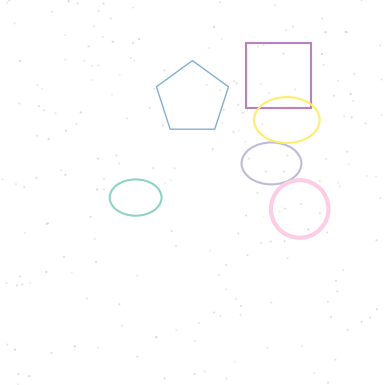[{"shape": "oval", "thickness": 1.5, "radius": 0.34, "center": [0.352, 0.487]}, {"shape": "oval", "thickness": 1.5, "radius": 0.39, "center": [0.705, 0.576]}, {"shape": "pentagon", "thickness": 1, "radius": 0.49, "center": [0.5, 0.744]}, {"shape": "circle", "thickness": 3, "radius": 0.37, "center": [0.778, 0.457]}, {"shape": "square", "thickness": 1.5, "radius": 0.42, "center": [0.724, 0.804]}, {"shape": "oval", "thickness": 1.5, "radius": 0.43, "center": [0.745, 0.688]}]